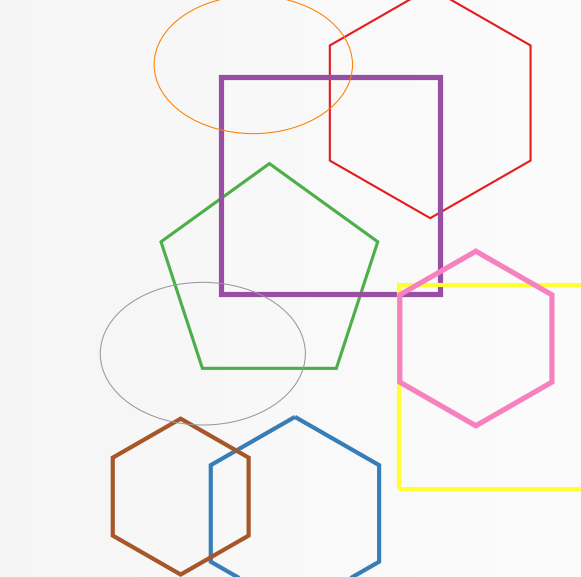[{"shape": "hexagon", "thickness": 1, "radius": 1.0, "center": [0.74, 0.821]}, {"shape": "hexagon", "thickness": 2, "radius": 0.84, "center": [0.507, 0.11]}, {"shape": "pentagon", "thickness": 1.5, "radius": 0.98, "center": [0.463, 0.52]}, {"shape": "square", "thickness": 2.5, "radius": 0.94, "center": [0.568, 0.679]}, {"shape": "oval", "thickness": 0.5, "radius": 0.85, "center": [0.436, 0.887]}, {"shape": "square", "thickness": 2, "radius": 0.88, "center": [0.863, 0.329]}, {"shape": "hexagon", "thickness": 2, "radius": 0.67, "center": [0.311, 0.139]}, {"shape": "hexagon", "thickness": 2.5, "radius": 0.76, "center": [0.819, 0.413]}, {"shape": "oval", "thickness": 0.5, "radius": 0.88, "center": [0.349, 0.387]}]